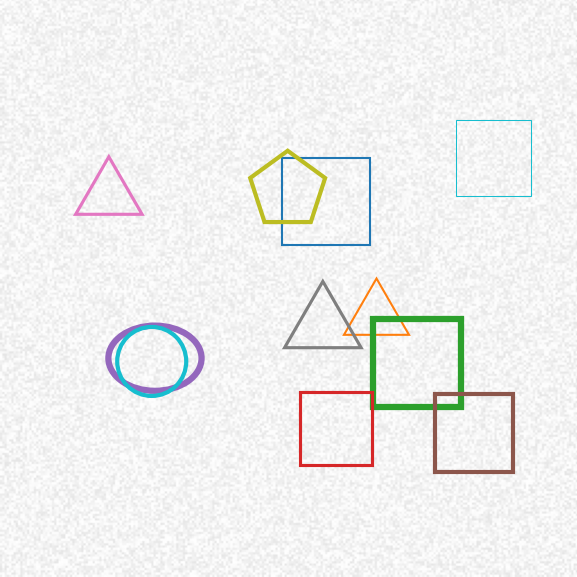[{"shape": "square", "thickness": 1, "radius": 0.38, "center": [0.564, 0.651]}, {"shape": "triangle", "thickness": 1, "radius": 0.33, "center": [0.652, 0.452]}, {"shape": "square", "thickness": 3, "radius": 0.38, "center": [0.722, 0.371]}, {"shape": "square", "thickness": 1.5, "radius": 0.32, "center": [0.582, 0.257]}, {"shape": "oval", "thickness": 3, "radius": 0.4, "center": [0.268, 0.379]}, {"shape": "square", "thickness": 2, "radius": 0.34, "center": [0.821, 0.25]}, {"shape": "triangle", "thickness": 1.5, "radius": 0.33, "center": [0.188, 0.661]}, {"shape": "triangle", "thickness": 1.5, "radius": 0.38, "center": [0.559, 0.435]}, {"shape": "pentagon", "thickness": 2, "radius": 0.34, "center": [0.498, 0.67]}, {"shape": "circle", "thickness": 2, "radius": 0.3, "center": [0.263, 0.373]}, {"shape": "square", "thickness": 0.5, "radius": 0.33, "center": [0.855, 0.726]}]